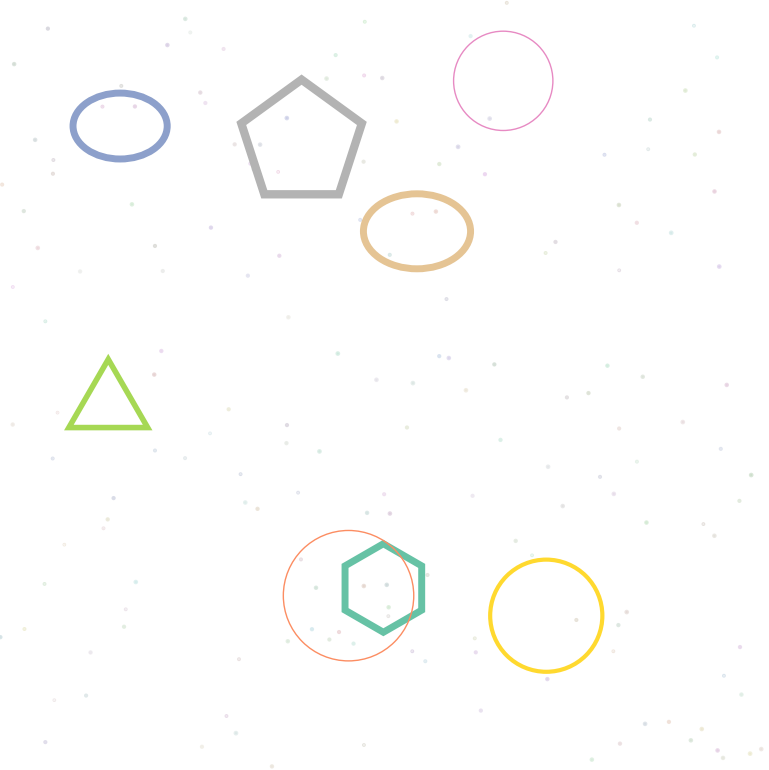[{"shape": "hexagon", "thickness": 2.5, "radius": 0.29, "center": [0.498, 0.236]}, {"shape": "circle", "thickness": 0.5, "radius": 0.42, "center": [0.453, 0.226]}, {"shape": "oval", "thickness": 2.5, "radius": 0.31, "center": [0.156, 0.836]}, {"shape": "circle", "thickness": 0.5, "radius": 0.32, "center": [0.654, 0.895]}, {"shape": "triangle", "thickness": 2, "radius": 0.3, "center": [0.141, 0.474]}, {"shape": "circle", "thickness": 1.5, "radius": 0.36, "center": [0.709, 0.2]}, {"shape": "oval", "thickness": 2.5, "radius": 0.35, "center": [0.542, 0.7]}, {"shape": "pentagon", "thickness": 3, "radius": 0.41, "center": [0.392, 0.814]}]